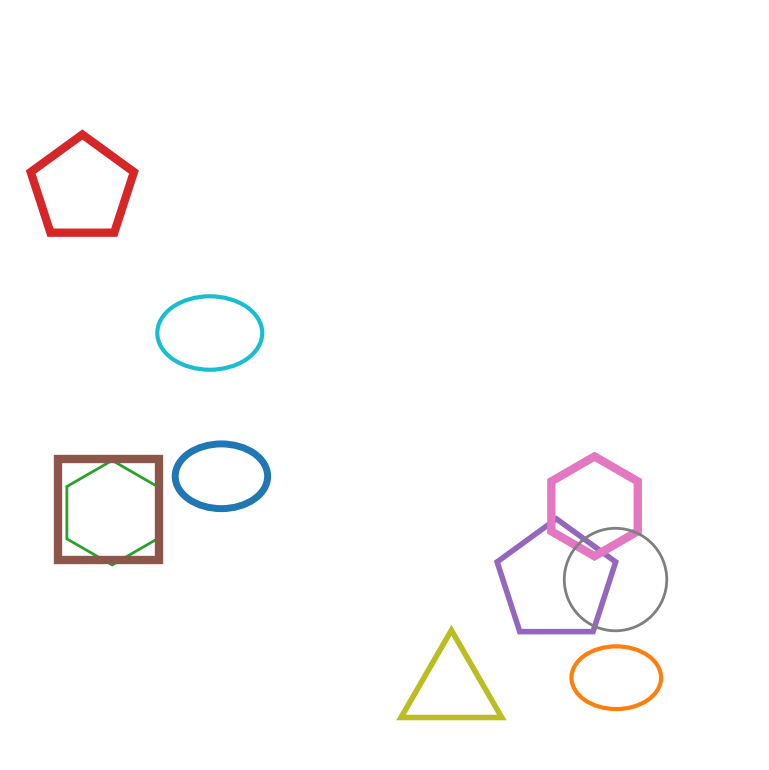[{"shape": "oval", "thickness": 2.5, "radius": 0.3, "center": [0.288, 0.381]}, {"shape": "oval", "thickness": 1.5, "radius": 0.29, "center": [0.8, 0.12]}, {"shape": "hexagon", "thickness": 1, "radius": 0.34, "center": [0.146, 0.334]}, {"shape": "pentagon", "thickness": 3, "radius": 0.35, "center": [0.107, 0.755]}, {"shape": "pentagon", "thickness": 2, "radius": 0.4, "center": [0.723, 0.245]}, {"shape": "square", "thickness": 3, "radius": 0.33, "center": [0.141, 0.338]}, {"shape": "hexagon", "thickness": 3, "radius": 0.32, "center": [0.772, 0.342]}, {"shape": "circle", "thickness": 1, "radius": 0.33, "center": [0.799, 0.247]}, {"shape": "triangle", "thickness": 2, "radius": 0.38, "center": [0.586, 0.106]}, {"shape": "oval", "thickness": 1.5, "radius": 0.34, "center": [0.272, 0.568]}]